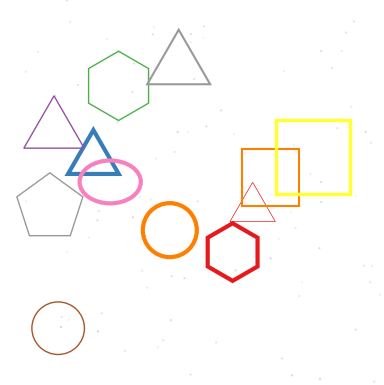[{"shape": "triangle", "thickness": 0.5, "radius": 0.34, "center": [0.656, 0.458]}, {"shape": "hexagon", "thickness": 3, "radius": 0.37, "center": [0.604, 0.345]}, {"shape": "triangle", "thickness": 3, "radius": 0.38, "center": [0.243, 0.586]}, {"shape": "hexagon", "thickness": 1, "radius": 0.45, "center": [0.308, 0.777]}, {"shape": "triangle", "thickness": 1, "radius": 0.45, "center": [0.14, 0.66]}, {"shape": "square", "thickness": 1.5, "radius": 0.37, "center": [0.703, 0.539]}, {"shape": "circle", "thickness": 3, "radius": 0.35, "center": [0.441, 0.402]}, {"shape": "square", "thickness": 2.5, "radius": 0.48, "center": [0.813, 0.592]}, {"shape": "circle", "thickness": 1, "radius": 0.34, "center": [0.151, 0.148]}, {"shape": "oval", "thickness": 3, "radius": 0.4, "center": [0.286, 0.527]}, {"shape": "pentagon", "thickness": 1, "radius": 0.45, "center": [0.129, 0.461]}, {"shape": "triangle", "thickness": 1.5, "radius": 0.47, "center": [0.464, 0.828]}]